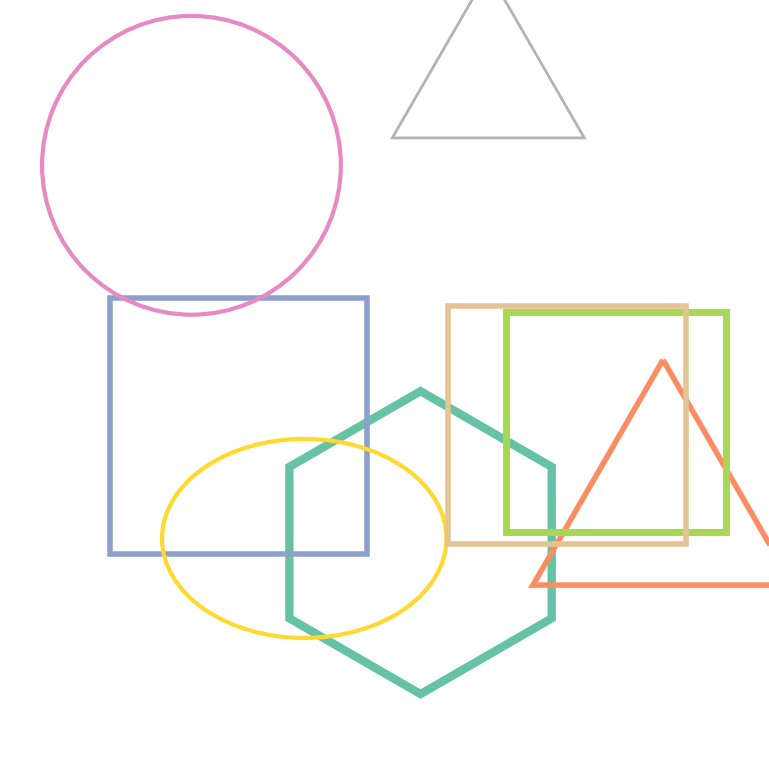[{"shape": "hexagon", "thickness": 3, "radius": 0.98, "center": [0.546, 0.295]}, {"shape": "triangle", "thickness": 2, "radius": 0.98, "center": [0.861, 0.338]}, {"shape": "square", "thickness": 2, "radius": 0.83, "center": [0.31, 0.447]}, {"shape": "circle", "thickness": 1.5, "radius": 0.97, "center": [0.249, 0.785]}, {"shape": "square", "thickness": 2.5, "radius": 0.71, "center": [0.8, 0.452]}, {"shape": "oval", "thickness": 1.5, "radius": 0.92, "center": [0.395, 0.301]}, {"shape": "square", "thickness": 2, "radius": 0.77, "center": [0.737, 0.448]}, {"shape": "triangle", "thickness": 1, "radius": 0.72, "center": [0.634, 0.893]}]